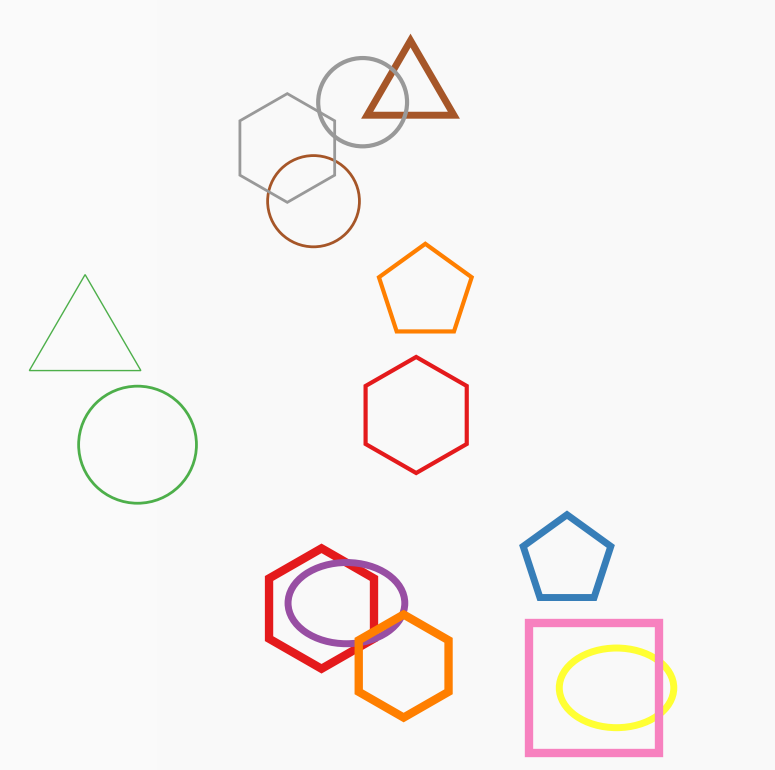[{"shape": "hexagon", "thickness": 1.5, "radius": 0.38, "center": [0.537, 0.461]}, {"shape": "hexagon", "thickness": 3, "radius": 0.39, "center": [0.415, 0.21]}, {"shape": "pentagon", "thickness": 2.5, "radius": 0.3, "center": [0.732, 0.272]}, {"shape": "triangle", "thickness": 0.5, "radius": 0.42, "center": [0.11, 0.56]}, {"shape": "circle", "thickness": 1, "radius": 0.38, "center": [0.177, 0.422]}, {"shape": "oval", "thickness": 2.5, "radius": 0.38, "center": [0.447, 0.217]}, {"shape": "hexagon", "thickness": 3, "radius": 0.33, "center": [0.521, 0.135]}, {"shape": "pentagon", "thickness": 1.5, "radius": 0.31, "center": [0.549, 0.62]}, {"shape": "oval", "thickness": 2.5, "radius": 0.37, "center": [0.796, 0.107]}, {"shape": "triangle", "thickness": 2.5, "radius": 0.32, "center": [0.53, 0.883]}, {"shape": "circle", "thickness": 1, "radius": 0.3, "center": [0.405, 0.739]}, {"shape": "square", "thickness": 3, "radius": 0.42, "center": [0.766, 0.107]}, {"shape": "hexagon", "thickness": 1, "radius": 0.35, "center": [0.371, 0.808]}, {"shape": "circle", "thickness": 1.5, "radius": 0.29, "center": [0.468, 0.867]}]